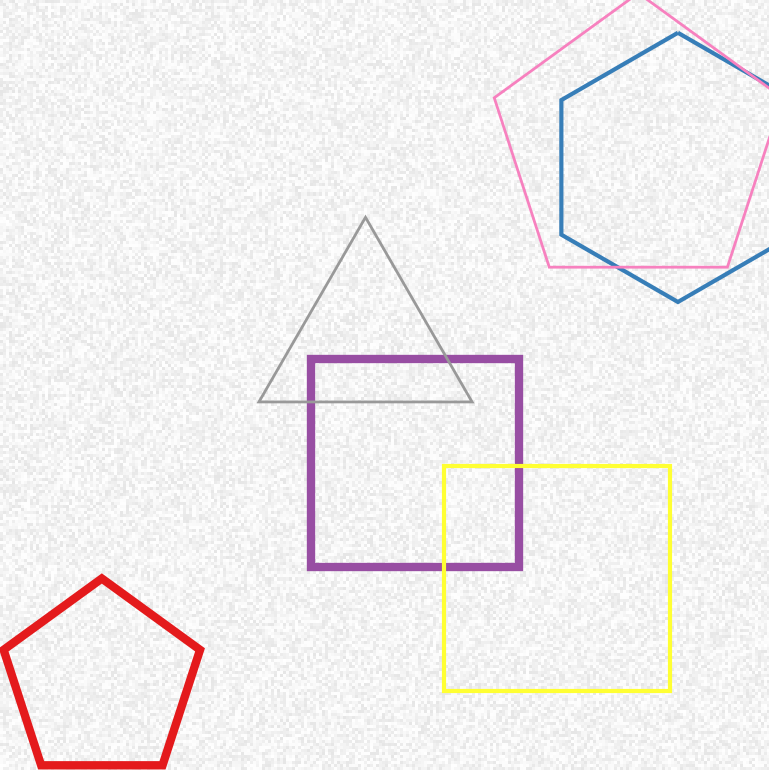[{"shape": "pentagon", "thickness": 3, "radius": 0.67, "center": [0.132, 0.115]}, {"shape": "hexagon", "thickness": 1.5, "radius": 0.87, "center": [0.88, 0.783]}, {"shape": "square", "thickness": 3, "radius": 0.68, "center": [0.539, 0.399]}, {"shape": "square", "thickness": 1.5, "radius": 0.73, "center": [0.724, 0.249]}, {"shape": "pentagon", "thickness": 1, "radius": 0.98, "center": [0.829, 0.812]}, {"shape": "triangle", "thickness": 1, "radius": 0.8, "center": [0.475, 0.558]}]